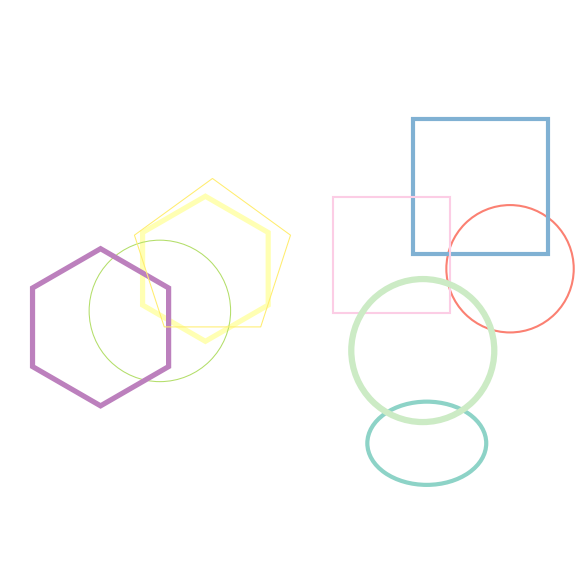[{"shape": "oval", "thickness": 2, "radius": 0.51, "center": [0.739, 0.232]}, {"shape": "hexagon", "thickness": 2.5, "radius": 0.63, "center": [0.356, 0.534]}, {"shape": "circle", "thickness": 1, "radius": 0.55, "center": [0.883, 0.534]}, {"shape": "square", "thickness": 2, "radius": 0.58, "center": [0.833, 0.676]}, {"shape": "circle", "thickness": 0.5, "radius": 0.61, "center": [0.277, 0.461]}, {"shape": "square", "thickness": 1, "radius": 0.5, "center": [0.678, 0.557]}, {"shape": "hexagon", "thickness": 2.5, "radius": 0.68, "center": [0.174, 0.432]}, {"shape": "circle", "thickness": 3, "radius": 0.62, "center": [0.732, 0.392]}, {"shape": "pentagon", "thickness": 0.5, "radius": 0.71, "center": [0.368, 0.548]}]